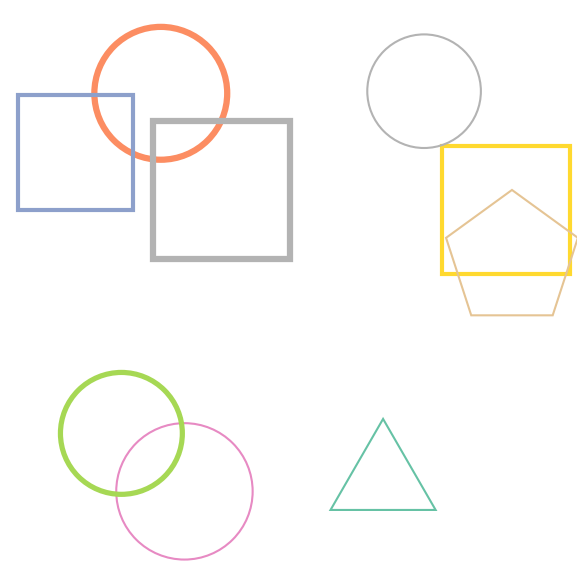[{"shape": "triangle", "thickness": 1, "radius": 0.53, "center": [0.663, 0.169]}, {"shape": "circle", "thickness": 3, "radius": 0.58, "center": [0.278, 0.838]}, {"shape": "square", "thickness": 2, "radius": 0.5, "center": [0.131, 0.735]}, {"shape": "circle", "thickness": 1, "radius": 0.59, "center": [0.319, 0.148]}, {"shape": "circle", "thickness": 2.5, "radius": 0.53, "center": [0.21, 0.249]}, {"shape": "square", "thickness": 2, "radius": 0.56, "center": [0.876, 0.635]}, {"shape": "pentagon", "thickness": 1, "radius": 0.6, "center": [0.887, 0.55]}, {"shape": "square", "thickness": 3, "radius": 0.6, "center": [0.383, 0.67]}, {"shape": "circle", "thickness": 1, "radius": 0.49, "center": [0.734, 0.841]}]